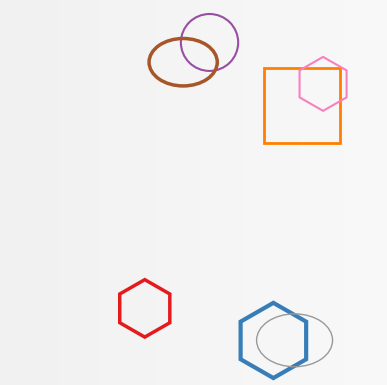[{"shape": "hexagon", "thickness": 2.5, "radius": 0.37, "center": [0.374, 0.199]}, {"shape": "hexagon", "thickness": 3, "radius": 0.49, "center": [0.706, 0.116]}, {"shape": "circle", "thickness": 1.5, "radius": 0.37, "center": [0.541, 0.89]}, {"shape": "square", "thickness": 2, "radius": 0.49, "center": [0.78, 0.726]}, {"shape": "oval", "thickness": 2.5, "radius": 0.44, "center": [0.473, 0.838]}, {"shape": "hexagon", "thickness": 1.5, "radius": 0.35, "center": [0.834, 0.782]}, {"shape": "oval", "thickness": 1, "radius": 0.49, "center": [0.76, 0.116]}]